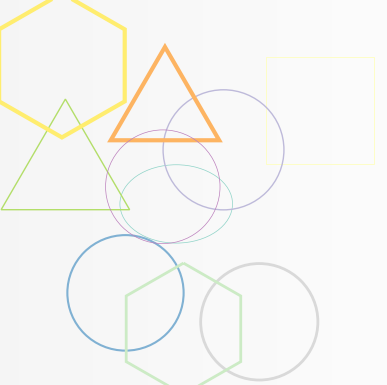[{"shape": "oval", "thickness": 0.5, "radius": 0.73, "center": [0.455, 0.47]}, {"shape": "square", "thickness": 0.5, "radius": 0.7, "center": [0.825, 0.713]}, {"shape": "circle", "thickness": 1, "radius": 0.78, "center": [0.577, 0.611]}, {"shape": "circle", "thickness": 1.5, "radius": 0.75, "center": [0.324, 0.239]}, {"shape": "triangle", "thickness": 3, "radius": 0.81, "center": [0.426, 0.716]}, {"shape": "triangle", "thickness": 1, "radius": 0.96, "center": [0.169, 0.551]}, {"shape": "circle", "thickness": 2, "radius": 0.76, "center": [0.669, 0.164]}, {"shape": "circle", "thickness": 0.5, "radius": 0.74, "center": [0.42, 0.515]}, {"shape": "hexagon", "thickness": 2, "radius": 0.85, "center": [0.473, 0.146]}, {"shape": "hexagon", "thickness": 3, "radius": 0.94, "center": [0.16, 0.83]}]